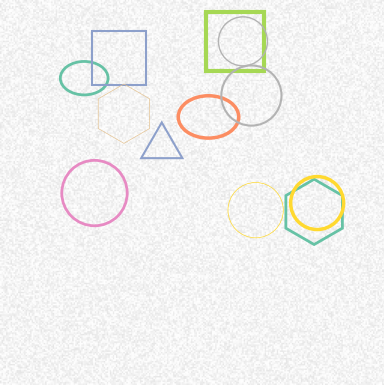[{"shape": "hexagon", "thickness": 2, "radius": 0.42, "center": [0.816, 0.45]}, {"shape": "oval", "thickness": 2, "radius": 0.31, "center": [0.219, 0.797]}, {"shape": "oval", "thickness": 2.5, "radius": 0.39, "center": [0.542, 0.696]}, {"shape": "square", "thickness": 1.5, "radius": 0.35, "center": [0.309, 0.85]}, {"shape": "triangle", "thickness": 1.5, "radius": 0.31, "center": [0.42, 0.62]}, {"shape": "circle", "thickness": 2, "radius": 0.42, "center": [0.245, 0.499]}, {"shape": "square", "thickness": 3, "radius": 0.38, "center": [0.61, 0.893]}, {"shape": "circle", "thickness": 2.5, "radius": 0.34, "center": [0.824, 0.473]}, {"shape": "circle", "thickness": 0.5, "radius": 0.36, "center": [0.664, 0.454]}, {"shape": "hexagon", "thickness": 0.5, "radius": 0.39, "center": [0.322, 0.705]}, {"shape": "circle", "thickness": 1, "radius": 0.32, "center": [0.631, 0.893]}, {"shape": "circle", "thickness": 1.5, "radius": 0.39, "center": [0.653, 0.752]}]